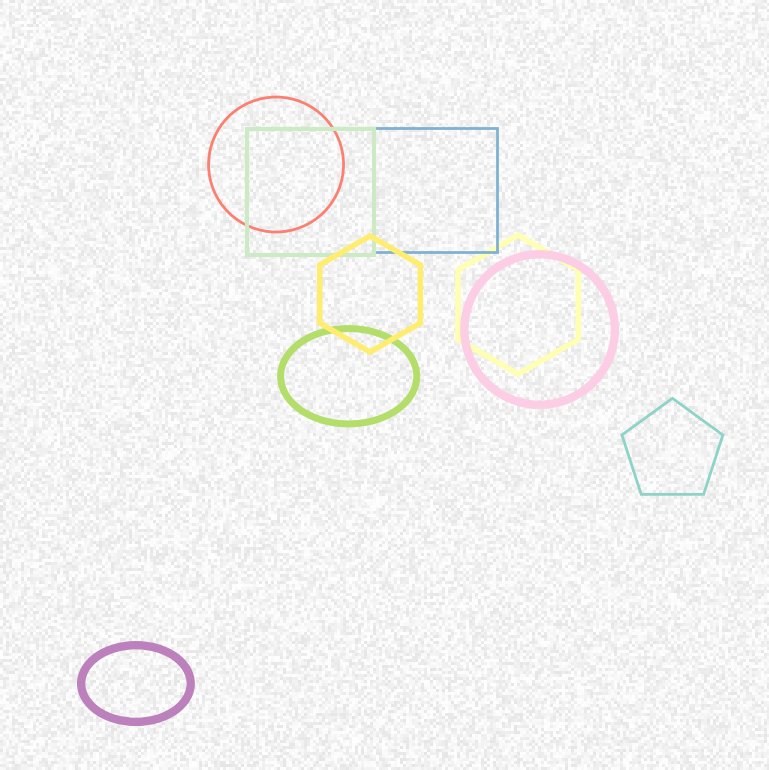[{"shape": "pentagon", "thickness": 1, "radius": 0.34, "center": [0.873, 0.414]}, {"shape": "hexagon", "thickness": 2, "radius": 0.45, "center": [0.673, 0.604]}, {"shape": "circle", "thickness": 1, "radius": 0.44, "center": [0.359, 0.786]}, {"shape": "square", "thickness": 1, "radius": 0.4, "center": [0.565, 0.754]}, {"shape": "oval", "thickness": 2.5, "radius": 0.44, "center": [0.453, 0.511]}, {"shape": "circle", "thickness": 3, "radius": 0.49, "center": [0.701, 0.572]}, {"shape": "oval", "thickness": 3, "radius": 0.36, "center": [0.177, 0.112]}, {"shape": "square", "thickness": 1.5, "radius": 0.41, "center": [0.403, 0.75]}, {"shape": "hexagon", "thickness": 2, "radius": 0.38, "center": [0.481, 0.618]}]